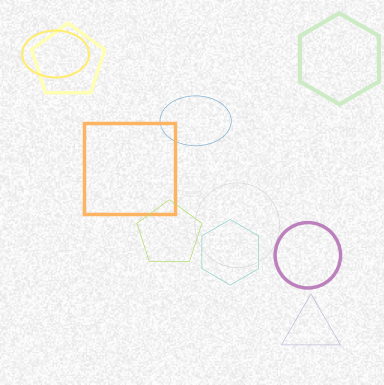[{"shape": "hexagon", "thickness": 0.5, "radius": 0.43, "center": [0.598, 0.345]}, {"shape": "pentagon", "thickness": 2.5, "radius": 0.5, "center": [0.177, 0.84]}, {"shape": "triangle", "thickness": 0.5, "radius": 0.44, "center": [0.808, 0.148]}, {"shape": "oval", "thickness": 0.5, "radius": 0.46, "center": [0.508, 0.686]}, {"shape": "square", "thickness": 2.5, "radius": 0.59, "center": [0.336, 0.563]}, {"shape": "pentagon", "thickness": 0.5, "radius": 0.44, "center": [0.44, 0.393]}, {"shape": "circle", "thickness": 0.5, "radius": 0.55, "center": [0.616, 0.415]}, {"shape": "circle", "thickness": 2.5, "radius": 0.42, "center": [0.8, 0.337]}, {"shape": "hexagon", "thickness": 3, "radius": 0.59, "center": [0.882, 0.847]}, {"shape": "oval", "thickness": 1.5, "radius": 0.43, "center": [0.144, 0.86]}]